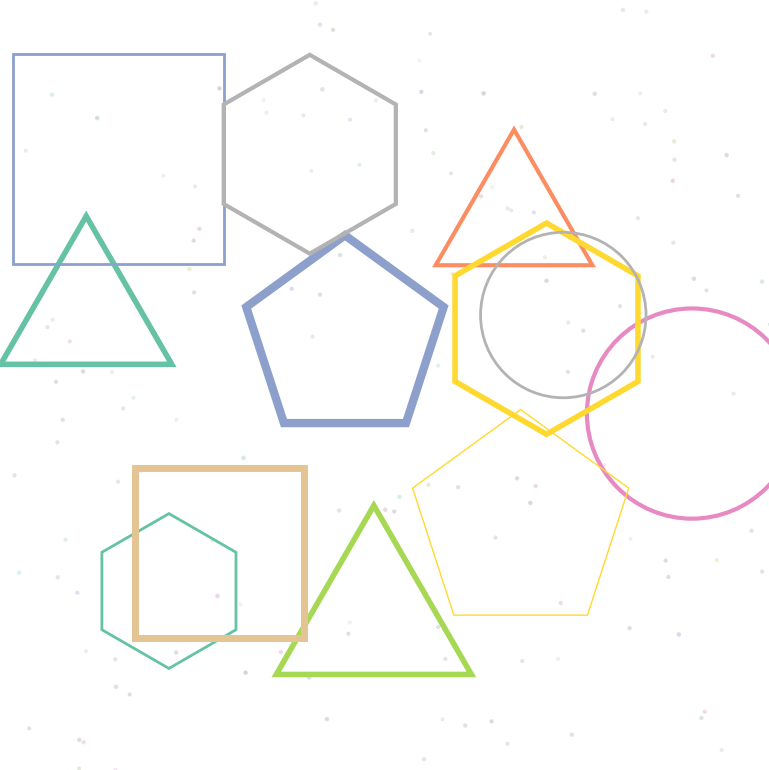[{"shape": "triangle", "thickness": 2, "radius": 0.64, "center": [0.112, 0.591]}, {"shape": "hexagon", "thickness": 1, "radius": 0.5, "center": [0.219, 0.232]}, {"shape": "triangle", "thickness": 1.5, "radius": 0.59, "center": [0.668, 0.714]}, {"shape": "pentagon", "thickness": 3, "radius": 0.67, "center": [0.448, 0.56]}, {"shape": "square", "thickness": 1, "radius": 0.68, "center": [0.154, 0.794]}, {"shape": "circle", "thickness": 1.5, "radius": 0.68, "center": [0.899, 0.463]}, {"shape": "triangle", "thickness": 2, "radius": 0.73, "center": [0.486, 0.197]}, {"shape": "hexagon", "thickness": 2, "radius": 0.69, "center": [0.71, 0.573]}, {"shape": "pentagon", "thickness": 0.5, "radius": 0.74, "center": [0.676, 0.321]}, {"shape": "square", "thickness": 2.5, "radius": 0.55, "center": [0.285, 0.282]}, {"shape": "circle", "thickness": 1, "radius": 0.54, "center": [0.732, 0.591]}, {"shape": "hexagon", "thickness": 1.5, "radius": 0.65, "center": [0.402, 0.8]}]